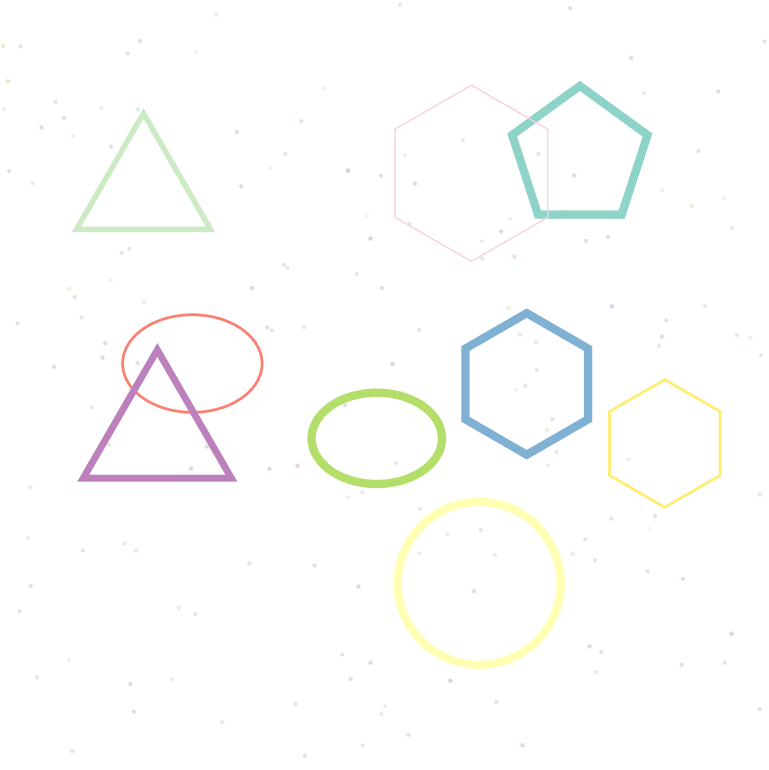[{"shape": "pentagon", "thickness": 3, "radius": 0.46, "center": [0.753, 0.796]}, {"shape": "circle", "thickness": 3, "radius": 0.53, "center": [0.622, 0.242]}, {"shape": "oval", "thickness": 1, "radius": 0.45, "center": [0.25, 0.528]}, {"shape": "hexagon", "thickness": 3, "radius": 0.46, "center": [0.684, 0.501]}, {"shape": "oval", "thickness": 3, "radius": 0.42, "center": [0.489, 0.431]}, {"shape": "hexagon", "thickness": 0.5, "radius": 0.57, "center": [0.612, 0.775]}, {"shape": "triangle", "thickness": 2.5, "radius": 0.56, "center": [0.204, 0.435]}, {"shape": "triangle", "thickness": 2, "radius": 0.5, "center": [0.186, 0.752]}, {"shape": "hexagon", "thickness": 1, "radius": 0.41, "center": [0.863, 0.424]}]